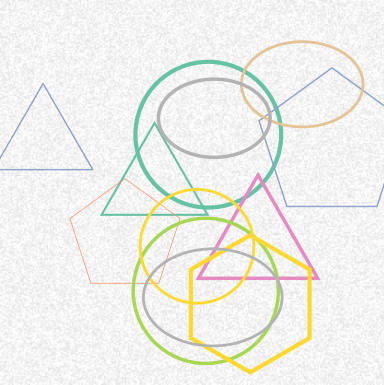[{"shape": "triangle", "thickness": 1.5, "radius": 0.79, "center": [0.401, 0.522]}, {"shape": "circle", "thickness": 3, "radius": 0.95, "center": [0.541, 0.65]}, {"shape": "pentagon", "thickness": 0.5, "radius": 0.75, "center": [0.324, 0.386]}, {"shape": "triangle", "thickness": 1, "radius": 0.75, "center": [0.112, 0.634]}, {"shape": "pentagon", "thickness": 1, "radius": 1.0, "center": [0.862, 0.625]}, {"shape": "triangle", "thickness": 2.5, "radius": 0.89, "center": [0.67, 0.367]}, {"shape": "circle", "thickness": 2.5, "radius": 0.94, "center": [0.535, 0.245]}, {"shape": "circle", "thickness": 2, "radius": 0.74, "center": [0.512, 0.36]}, {"shape": "hexagon", "thickness": 3, "radius": 0.89, "center": [0.65, 0.211]}, {"shape": "oval", "thickness": 2, "radius": 0.79, "center": [0.785, 0.781]}, {"shape": "oval", "thickness": 2.5, "radius": 0.73, "center": [0.556, 0.693]}, {"shape": "oval", "thickness": 2, "radius": 0.9, "center": [0.553, 0.228]}]